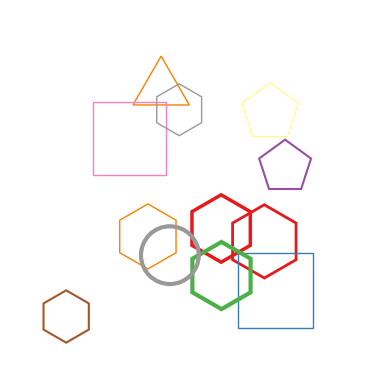[{"shape": "hexagon", "thickness": 2, "radius": 0.48, "center": [0.687, 0.373]}, {"shape": "hexagon", "thickness": 2.5, "radius": 0.44, "center": [0.574, 0.406]}, {"shape": "square", "thickness": 1, "radius": 0.49, "center": [0.715, 0.245]}, {"shape": "hexagon", "thickness": 3, "radius": 0.44, "center": [0.575, 0.284]}, {"shape": "pentagon", "thickness": 1.5, "radius": 0.35, "center": [0.74, 0.566]}, {"shape": "triangle", "thickness": 1, "radius": 0.42, "center": [0.418, 0.77]}, {"shape": "hexagon", "thickness": 1, "radius": 0.42, "center": [0.384, 0.386]}, {"shape": "pentagon", "thickness": 0.5, "radius": 0.39, "center": [0.702, 0.708]}, {"shape": "hexagon", "thickness": 1.5, "radius": 0.34, "center": [0.172, 0.178]}, {"shape": "square", "thickness": 1, "radius": 0.47, "center": [0.337, 0.64]}, {"shape": "hexagon", "thickness": 1, "radius": 0.34, "center": [0.465, 0.715]}, {"shape": "circle", "thickness": 3, "radius": 0.38, "center": [0.441, 0.337]}]